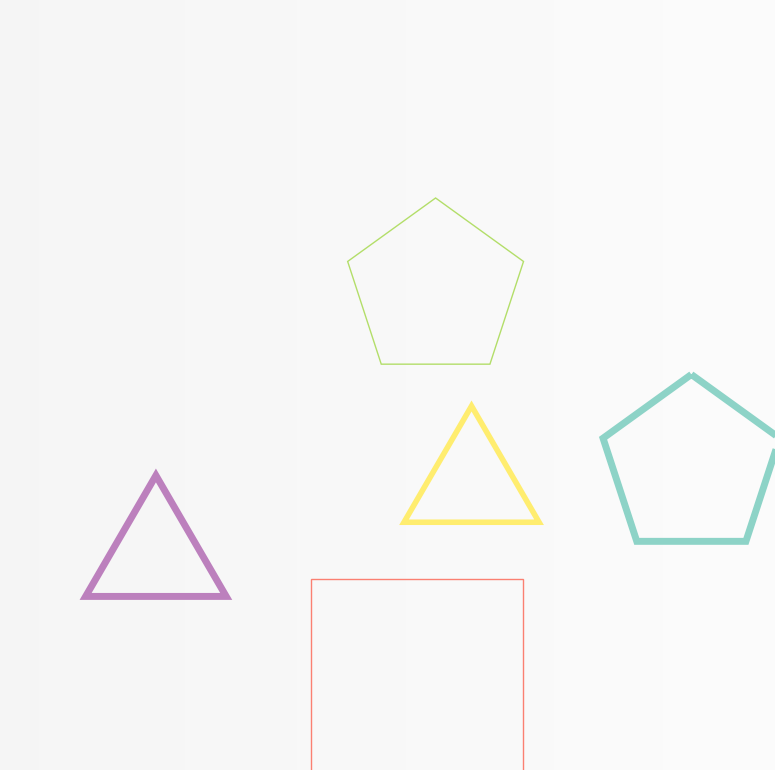[{"shape": "pentagon", "thickness": 2.5, "radius": 0.6, "center": [0.892, 0.394]}, {"shape": "square", "thickness": 0.5, "radius": 0.68, "center": [0.538, 0.111]}, {"shape": "pentagon", "thickness": 0.5, "radius": 0.6, "center": [0.562, 0.624]}, {"shape": "triangle", "thickness": 2.5, "radius": 0.52, "center": [0.201, 0.278]}, {"shape": "triangle", "thickness": 2, "radius": 0.5, "center": [0.608, 0.372]}]